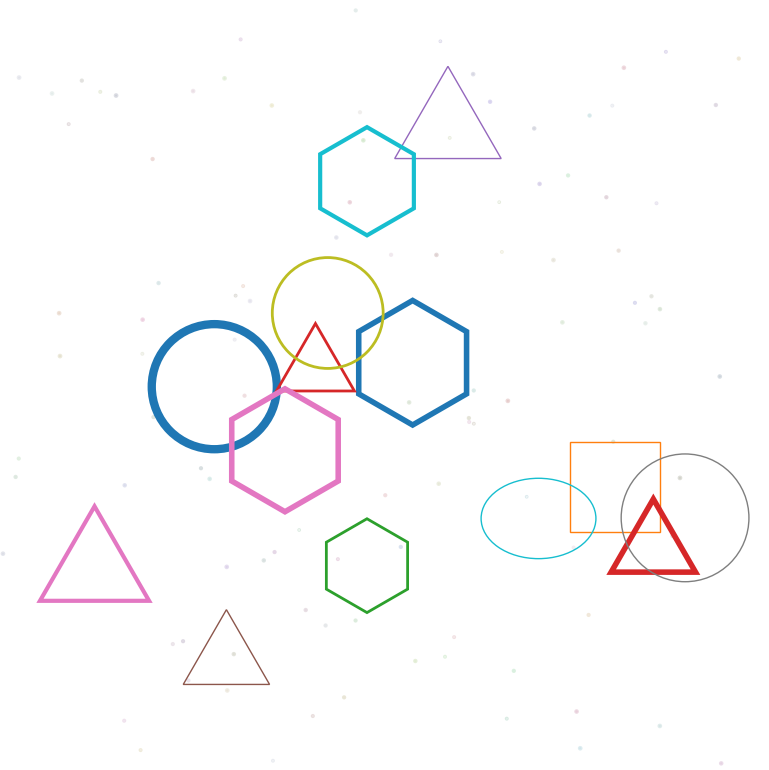[{"shape": "hexagon", "thickness": 2, "radius": 0.4, "center": [0.536, 0.529]}, {"shape": "circle", "thickness": 3, "radius": 0.41, "center": [0.278, 0.498]}, {"shape": "square", "thickness": 0.5, "radius": 0.29, "center": [0.798, 0.367]}, {"shape": "hexagon", "thickness": 1, "radius": 0.3, "center": [0.477, 0.265]}, {"shape": "triangle", "thickness": 1, "radius": 0.29, "center": [0.41, 0.521]}, {"shape": "triangle", "thickness": 2, "radius": 0.32, "center": [0.848, 0.289]}, {"shape": "triangle", "thickness": 0.5, "radius": 0.4, "center": [0.582, 0.834]}, {"shape": "triangle", "thickness": 0.5, "radius": 0.32, "center": [0.294, 0.143]}, {"shape": "triangle", "thickness": 1.5, "radius": 0.41, "center": [0.123, 0.261]}, {"shape": "hexagon", "thickness": 2, "radius": 0.4, "center": [0.37, 0.415]}, {"shape": "circle", "thickness": 0.5, "radius": 0.41, "center": [0.89, 0.327]}, {"shape": "circle", "thickness": 1, "radius": 0.36, "center": [0.426, 0.594]}, {"shape": "hexagon", "thickness": 1.5, "radius": 0.35, "center": [0.477, 0.765]}, {"shape": "oval", "thickness": 0.5, "radius": 0.37, "center": [0.699, 0.327]}]